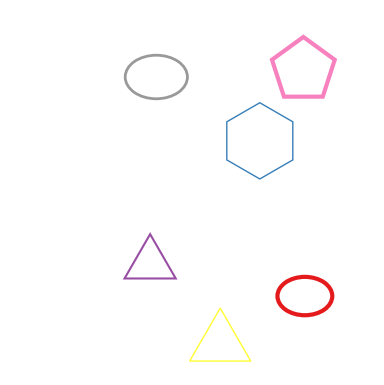[{"shape": "oval", "thickness": 3, "radius": 0.36, "center": [0.792, 0.231]}, {"shape": "hexagon", "thickness": 1, "radius": 0.49, "center": [0.675, 0.634]}, {"shape": "triangle", "thickness": 1.5, "radius": 0.38, "center": [0.39, 0.315]}, {"shape": "triangle", "thickness": 1, "radius": 0.46, "center": [0.572, 0.108]}, {"shape": "pentagon", "thickness": 3, "radius": 0.43, "center": [0.788, 0.818]}, {"shape": "oval", "thickness": 2, "radius": 0.4, "center": [0.406, 0.8]}]